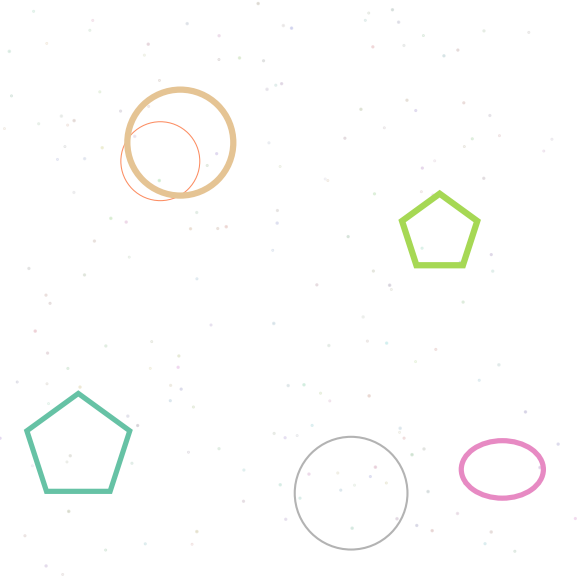[{"shape": "pentagon", "thickness": 2.5, "radius": 0.47, "center": [0.136, 0.224]}, {"shape": "circle", "thickness": 0.5, "radius": 0.34, "center": [0.278, 0.72]}, {"shape": "oval", "thickness": 2.5, "radius": 0.36, "center": [0.87, 0.186]}, {"shape": "pentagon", "thickness": 3, "radius": 0.34, "center": [0.761, 0.595]}, {"shape": "circle", "thickness": 3, "radius": 0.46, "center": [0.312, 0.752]}, {"shape": "circle", "thickness": 1, "radius": 0.49, "center": [0.608, 0.145]}]